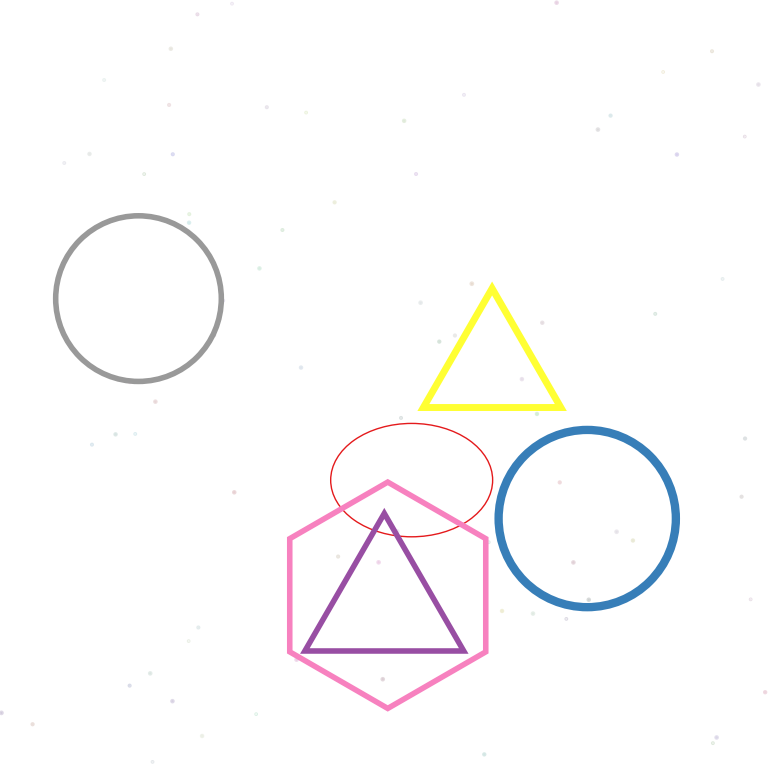[{"shape": "oval", "thickness": 0.5, "radius": 0.53, "center": [0.535, 0.376]}, {"shape": "circle", "thickness": 3, "radius": 0.58, "center": [0.763, 0.327]}, {"shape": "triangle", "thickness": 2, "radius": 0.6, "center": [0.499, 0.214]}, {"shape": "triangle", "thickness": 2.5, "radius": 0.52, "center": [0.639, 0.522]}, {"shape": "hexagon", "thickness": 2, "radius": 0.73, "center": [0.504, 0.227]}, {"shape": "circle", "thickness": 2, "radius": 0.54, "center": [0.18, 0.612]}]